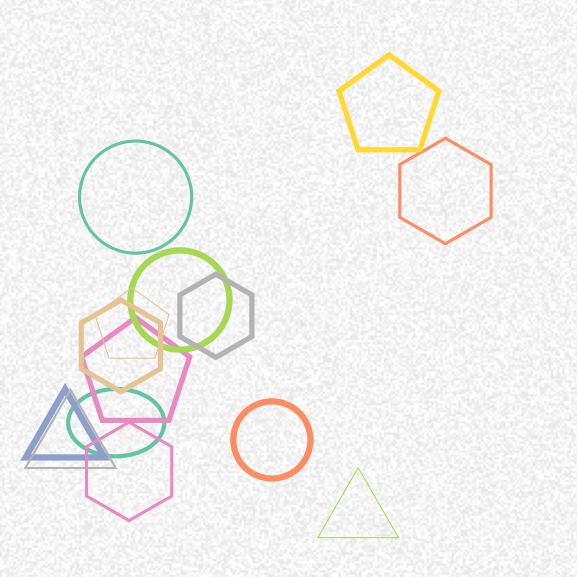[{"shape": "oval", "thickness": 2, "radius": 0.42, "center": [0.201, 0.267]}, {"shape": "circle", "thickness": 1.5, "radius": 0.49, "center": [0.235, 0.658]}, {"shape": "circle", "thickness": 3, "radius": 0.33, "center": [0.471, 0.237]}, {"shape": "hexagon", "thickness": 1.5, "radius": 0.46, "center": [0.771, 0.668]}, {"shape": "triangle", "thickness": 3, "radius": 0.39, "center": [0.113, 0.246]}, {"shape": "pentagon", "thickness": 2.5, "radius": 0.49, "center": [0.235, 0.351]}, {"shape": "hexagon", "thickness": 1.5, "radius": 0.43, "center": [0.224, 0.183]}, {"shape": "triangle", "thickness": 0.5, "radius": 0.4, "center": [0.62, 0.108]}, {"shape": "circle", "thickness": 3, "radius": 0.43, "center": [0.312, 0.48]}, {"shape": "pentagon", "thickness": 2.5, "radius": 0.45, "center": [0.674, 0.813]}, {"shape": "hexagon", "thickness": 2.5, "radius": 0.4, "center": [0.209, 0.4]}, {"shape": "pentagon", "thickness": 0.5, "radius": 0.34, "center": [0.229, 0.433]}, {"shape": "triangle", "thickness": 1, "radius": 0.45, "center": [0.122, 0.234]}, {"shape": "hexagon", "thickness": 2.5, "radius": 0.36, "center": [0.374, 0.452]}]